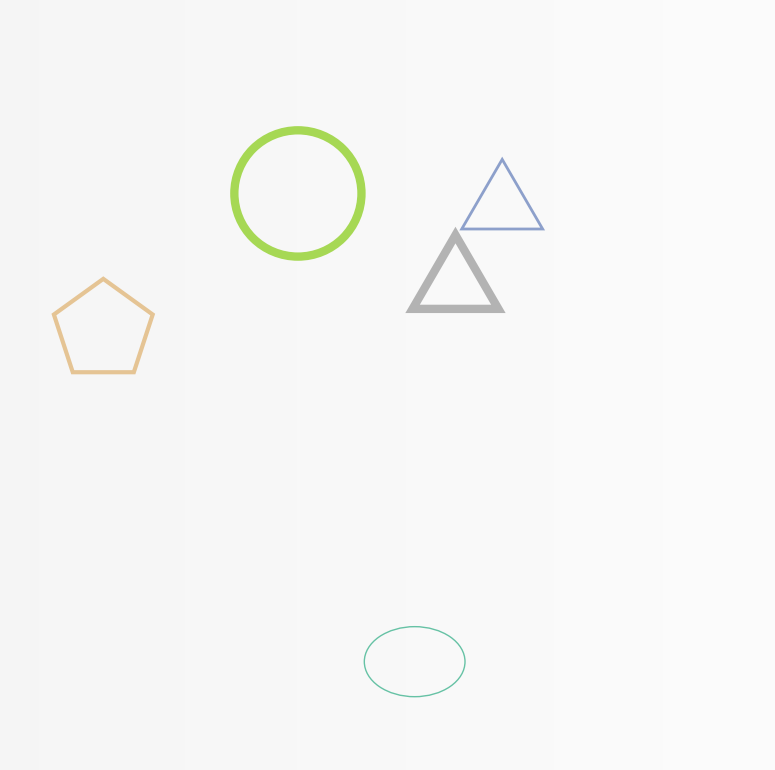[{"shape": "oval", "thickness": 0.5, "radius": 0.32, "center": [0.535, 0.141]}, {"shape": "triangle", "thickness": 1, "radius": 0.3, "center": [0.648, 0.733]}, {"shape": "circle", "thickness": 3, "radius": 0.41, "center": [0.384, 0.749]}, {"shape": "pentagon", "thickness": 1.5, "radius": 0.34, "center": [0.133, 0.571]}, {"shape": "triangle", "thickness": 3, "radius": 0.32, "center": [0.588, 0.631]}]